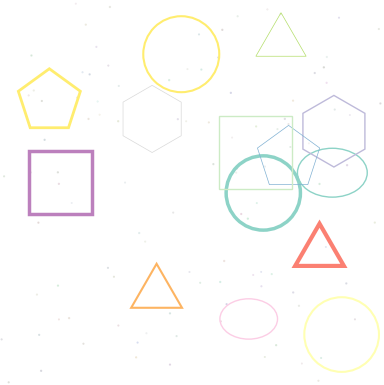[{"shape": "circle", "thickness": 2.5, "radius": 0.48, "center": [0.684, 0.499]}, {"shape": "oval", "thickness": 1, "radius": 0.45, "center": [0.863, 0.551]}, {"shape": "circle", "thickness": 1.5, "radius": 0.48, "center": [0.887, 0.131]}, {"shape": "hexagon", "thickness": 1, "radius": 0.46, "center": [0.867, 0.659]}, {"shape": "triangle", "thickness": 3, "radius": 0.37, "center": [0.83, 0.346]}, {"shape": "pentagon", "thickness": 0.5, "radius": 0.43, "center": [0.75, 0.589]}, {"shape": "triangle", "thickness": 1.5, "radius": 0.38, "center": [0.407, 0.239]}, {"shape": "triangle", "thickness": 0.5, "radius": 0.38, "center": [0.73, 0.892]}, {"shape": "oval", "thickness": 1, "radius": 0.37, "center": [0.646, 0.172]}, {"shape": "hexagon", "thickness": 0.5, "radius": 0.44, "center": [0.395, 0.691]}, {"shape": "square", "thickness": 2.5, "radius": 0.4, "center": [0.157, 0.526]}, {"shape": "square", "thickness": 1, "radius": 0.48, "center": [0.664, 0.604]}, {"shape": "pentagon", "thickness": 2, "radius": 0.42, "center": [0.128, 0.737]}, {"shape": "circle", "thickness": 1.5, "radius": 0.49, "center": [0.471, 0.859]}]